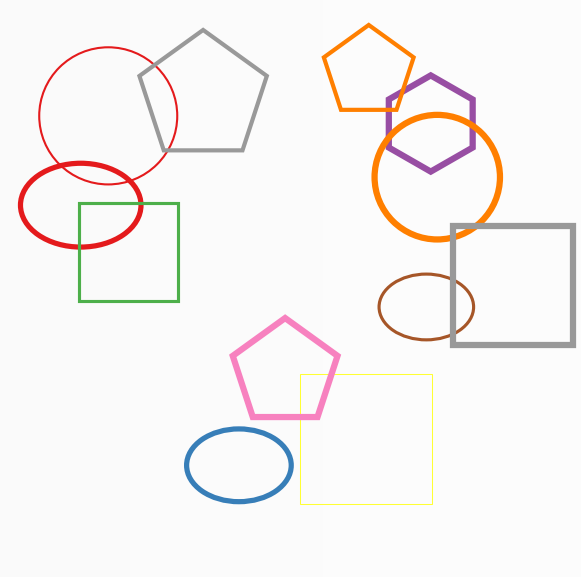[{"shape": "oval", "thickness": 2.5, "radius": 0.52, "center": [0.139, 0.644]}, {"shape": "circle", "thickness": 1, "radius": 0.59, "center": [0.186, 0.799]}, {"shape": "oval", "thickness": 2.5, "radius": 0.45, "center": [0.411, 0.193]}, {"shape": "square", "thickness": 1.5, "radius": 0.42, "center": [0.221, 0.563]}, {"shape": "hexagon", "thickness": 3, "radius": 0.42, "center": [0.741, 0.785]}, {"shape": "pentagon", "thickness": 2, "radius": 0.41, "center": [0.634, 0.875]}, {"shape": "circle", "thickness": 3, "radius": 0.54, "center": [0.752, 0.692]}, {"shape": "square", "thickness": 0.5, "radius": 0.57, "center": [0.63, 0.239]}, {"shape": "oval", "thickness": 1.5, "radius": 0.41, "center": [0.733, 0.468]}, {"shape": "pentagon", "thickness": 3, "radius": 0.47, "center": [0.491, 0.354]}, {"shape": "pentagon", "thickness": 2, "radius": 0.58, "center": [0.349, 0.832]}, {"shape": "square", "thickness": 3, "radius": 0.52, "center": [0.882, 0.505]}]